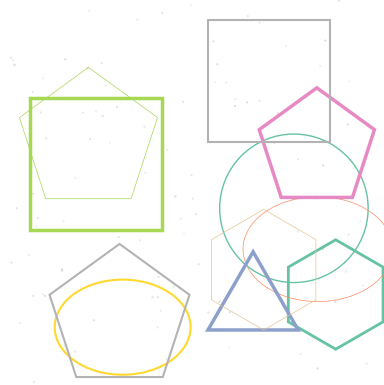[{"shape": "circle", "thickness": 1, "radius": 0.96, "center": [0.763, 0.459]}, {"shape": "hexagon", "thickness": 2, "radius": 0.71, "center": [0.872, 0.235]}, {"shape": "oval", "thickness": 0.5, "radius": 0.97, "center": [0.826, 0.353]}, {"shape": "triangle", "thickness": 2.5, "radius": 0.68, "center": [0.657, 0.211]}, {"shape": "pentagon", "thickness": 2.5, "radius": 0.79, "center": [0.823, 0.615]}, {"shape": "square", "thickness": 2.5, "radius": 0.86, "center": [0.248, 0.575]}, {"shape": "pentagon", "thickness": 0.5, "radius": 0.94, "center": [0.23, 0.636]}, {"shape": "oval", "thickness": 1.5, "radius": 0.88, "center": [0.319, 0.15]}, {"shape": "hexagon", "thickness": 0.5, "radius": 0.78, "center": [0.685, 0.299]}, {"shape": "square", "thickness": 1.5, "radius": 0.79, "center": [0.699, 0.789]}, {"shape": "pentagon", "thickness": 1.5, "radius": 0.96, "center": [0.31, 0.175]}]